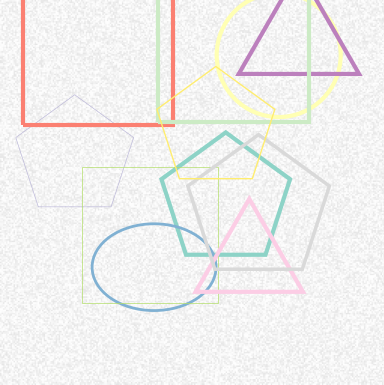[{"shape": "pentagon", "thickness": 3, "radius": 0.88, "center": [0.586, 0.48]}, {"shape": "circle", "thickness": 3, "radius": 0.81, "center": [0.724, 0.857]}, {"shape": "pentagon", "thickness": 0.5, "radius": 0.8, "center": [0.194, 0.593]}, {"shape": "square", "thickness": 3, "radius": 0.97, "center": [0.254, 0.869]}, {"shape": "oval", "thickness": 2, "radius": 0.8, "center": [0.4, 0.306]}, {"shape": "square", "thickness": 0.5, "radius": 0.88, "center": [0.389, 0.389]}, {"shape": "triangle", "thickness": 3, "radius": 0.8, "center": [0.647, 0.322]}, {"shape": "pentagon", "thickness": 2.5, "radius": 0.97, "center": [0.672, 0.457]}, {"shape": "triangle", "thickness": 3, "radius": 0.9, "center": [0.776, 0.898]}, {"shape": "square", "thickness": 3, "radius": 0.98, "center": [0.606, 0.879]}, {"shape": "pentagon", "thickness": 1, "radius": 0.81, "center": [0.561, 0.666]}]